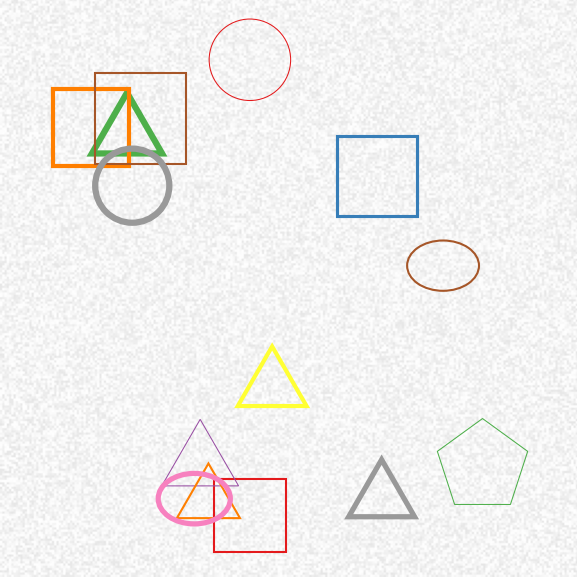[{"shape": "square", "thickness": 1, "radius": 0.31, "center": [0.433, 0.106]}, {"shape": "circle", "thickness": 0.5, "radius": 0.35, "center": [0.433, 0.896]}, {"shape": "square", "thickness": 1.5, "radius": 0.35, "center": [0.653, 0.694]}, {"shape": "triangle", "thickness": 3, "radius": 0.35, "center": [0.22, 0.768]}, {"shape": "pentagon", "thickness": 0.5, "radius": 0.41, "center": [0.836, 0.192]}, {"shape": "triangle", "thickness": 0.5, "radius": 0.38, "center": [0.347, 0.196]}, {"shape": "square", "thickness": 2, "radius": 0.33, "center": [0.157, 0.778]}, {"shape": "triangle", "thickness": 1, "radius": 0.32, "center": [0.361, 0.133]}, {"shape": "triangle", "thickness": 2, "radius": 0.34, "center": [0.471, 0.33]}, {"shape": "oval", "thickness": 1, "radius": 0.31, "center": [0.767, 0.539]}, {"shape": "square", "thickness": 1, "radius": 0.39, "center": [0.243, 0.794]}, {"shape": "oval", "thickness": 2.5, "radius": 0.31, "center": [0.336, 0.136]}, {"shape": "triangle", "thickness": 2.5, "radius": 0.33, "center": [0.661, 0.137]}, {"shape": "circle", "thickness": 3, "radius": 0.32, "center": [0.229, 0.678]}]